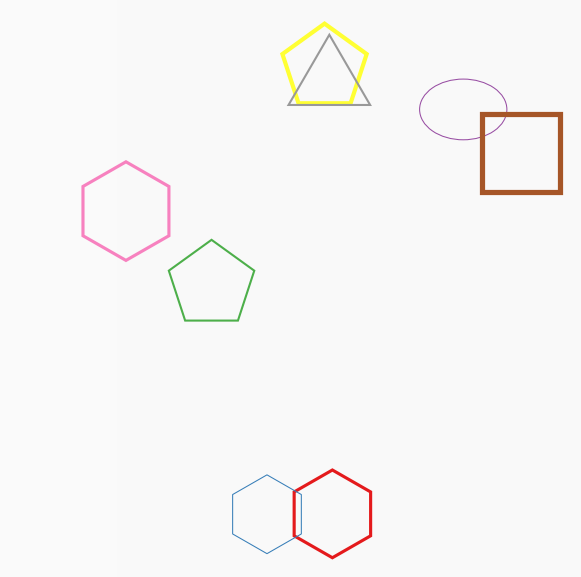[{"shape": "hexagon", "thickness": 1.5, "radius": 0.38, "center": [0.572, 0.109]}, {"shape": "hexagon", "thickness": 0.5, "radius": 0.34, "center": [0.459, 0.109]}, {"shape": "pentagon", "thickness": 1, "radius": 0.39, "center": [0.364, 0.507]}, {"shape": "oval", "thickness": 0.5, "radius": 0.38, "center": [0.797, 0.81]}, {"shape": "pentagon", "thickness": 2, "radius": 0.38, "center": [0.558, 0.882]}, {"shape": "square", "thickness": 2.5, "radius": 0.34, "center": [0.897, 0.734]}, {"shape": "hexagon", "thickness": 1.5, "radius": 0.43, "center": [0.217, 0.634]}, {"shape": "triangle", "thickness": 1, "radius": 0.41, "center": [0.567, 0.858]}]